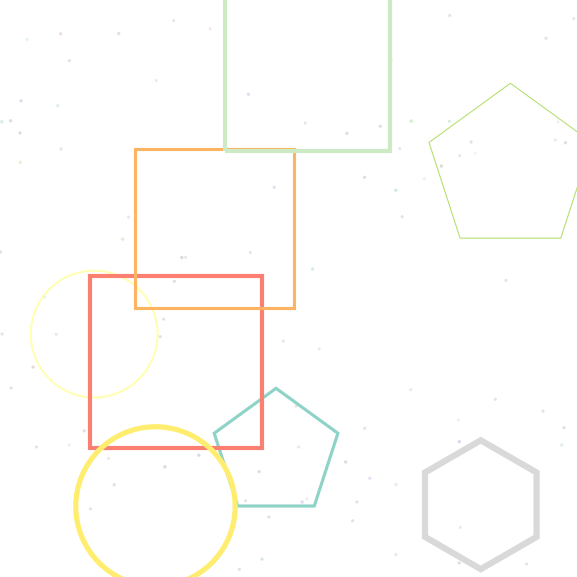[{"shape": "pentagon", "thickness": 1.5, "radius": 0.56, "center": [0.478, 0.214]}, {"shape": "circle", "thickness": 1, "radius": 0.55, "center": [0.163, 0.421]}, {"shape": "square", "thickness": 2, "radius": 0.74, "center": [0.304, 0.373]}, {"shape": "square", "thickness": 1.5, "radius": 0.69, "center": [0.372, 0.603]}, {"shape": "pentagon", "thickness": 0.5, "radius": 0.74, "center": [0.884, 0.707]}, {"shape": "hexagon", "thickness": 3, "radius": 0.56, "center": [0.833, 0.125]}, {"shape": "square", "thickness": 2, "radius": 0.72, "center": [0.532, 0.881]}, {"shape": "circle", "thickness": 2.5, "radius": 0.69, "center": [0.269, 0.122]}]